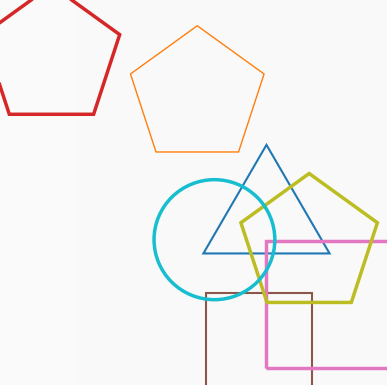[{"shape": "triangle", "thickness": 1.5, "radius": 0.94, "center": [0.688, 0.436]}, {"shape": "pentagon", "thickness": 1, "radius": 0.91, "center": [0.509, 0.752]}, {"shape": "pentagon", "thickness": 2.5, "radius": 0.93, "center": [0.133, 0.853]}, {"shape": "square", "thickness": 1.5, "radius": 0.68, "center": [0.669, 0.103]}, {"shape": "square", "thickness": 2.5, "radius": 0.83, "center": [0.852, 0.21]}, {"shape": "pentagon", "thickness": 2.5, "radius": 0.93, "center": [0.798, 0.364]}, {"shape": "circle", "thickness": 2.5, "radius": 0.78, "center": [0.553, 0.377]}]